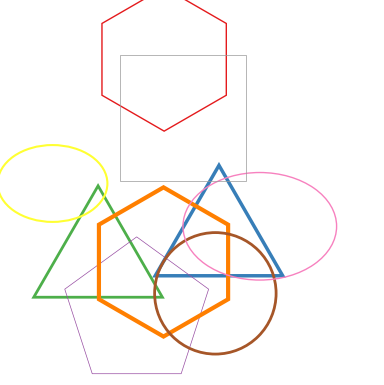[{"shape": "hexagon", "thickness": 1, "radius": 0.93, "center": [0.426, 0.846]}, {"shape": "triangle", "thickness": 2.5, "radius": 0.96, "center": [0.569, 0.379]}, {"shape": "triangle", "thickness": 2, "radius": 0.96, "center": [0.255, 0.324]}, {"shape": "pentagon", "thickness": 0.5, "radius": 0.98, "center": [0.355, 0.188]}, {"shape": "hexagon", "thickness": 3, "radius": 0.97, "center": [0.425, 0.32]}, {"shape": "oval", "thickness": 1.5, "radius": 0.71, "center": [0.136, 0.523]}, {"shape": "circle", "thickness": 2, "radius": 0.79, "center": [0.559, 0.238]}, {"shape": "oval", "thickness": 1, "radius": 1.0, "center": [0.675, 0.412]}, {"shape": "square", "thickness": 0.5, "radius": 0.82, "center": [0.476, 0.694]}]